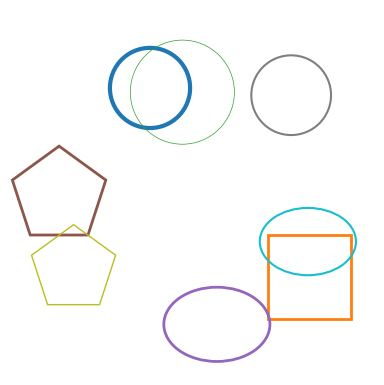[{"shape": "circle", "thickness": 3, "radius": 0.52, "center": [0.39, 0.772]}, {"shape": "square", "thickness": 2, "radius": 0.54, "center": [0.805, 0.281]}, {"shape": "circle", "thickness": 0.5, "radius": 0.68, "center": [0.474, 0.761]}, {"shape": "oval", "thickness": 2, "radius": 0.69, "center": [0.563, 0.158]}, {"shape": "pentagon", "thickness": 2, "radius": 0.64, "center": [0.153, 0.493]}, {"shape": "circle", "thickness": 1.5, "radius": 0.52, "center": [0.756, 0.753]}, {"shape": "pentagon", "thickness": 1, "radius": 0.57, "center": [0.191, 0.302]}, {"shape": "oval", "thickness": 1.5, "radius": 0.62, "center": [0.8, 0.373]}]